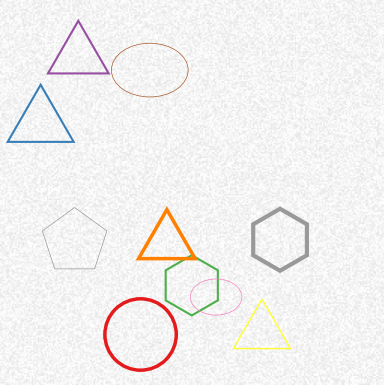[{"shape": "circle", "thickness": 2.5, "radius": 0.46, "center": [0.365, 0.131]}, {"shape": "triangle", "thickness": 1.5, "radius": 0.49, "center": [0.106, 0.681]}, {"shape": "hexagon", "thickness": 1.5, "radius": 0.39, "center": [0.498, 0.259]}, {"shape": "triangle", "thickness": 1.5, "radius": 0.46, "center": [0.203, 0.855]}, {"shape": "triangle", "thickness": 2.5, "radius": 0.42, "center": [0.433, 0.371]}, {"shape": "triangle", "thickness": 1, "radius": 0.43, "center": [0.68, 0.137]}, {"shape": "oval", "thickness": 0.5, "radius": 0.5, "center": [0.389, 0.818]}, {"shape": "oval", "thickness": 0.5, "radius": 0.33, "center": [0.561, 0.228]}, {"shape": "hexagon", "thickness": 3, "radius": 0.4, "center": [0.727, 0.377]}, {"shape": "pentagon", "thickness": 0.5, "radius": 0.44, "center": [0.194, 0.373]}]